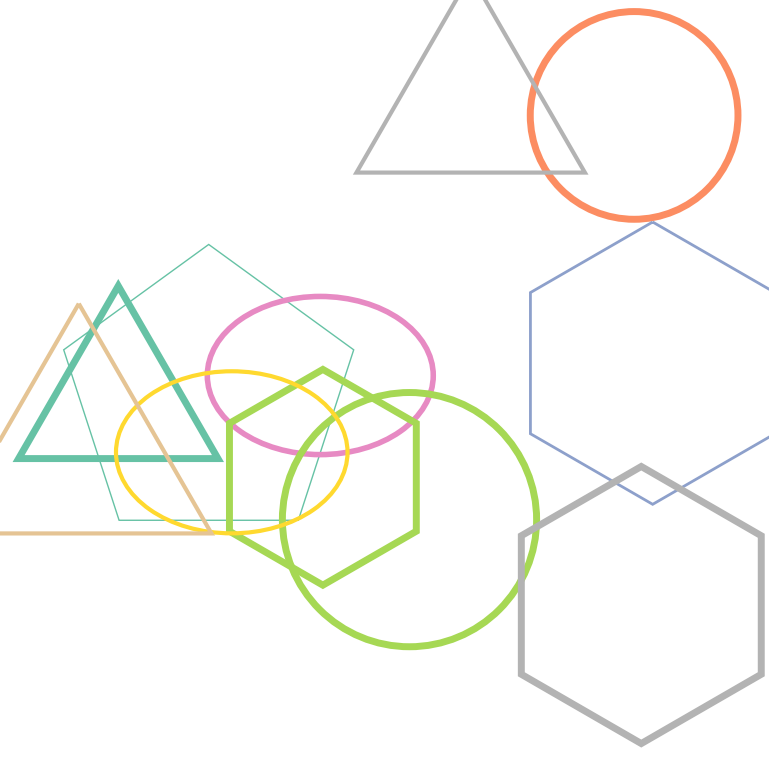[{"shape": "pentagon", "thickness": 0.5, "radius": 0.99, "center": [0.271, 0.485]}, {"shape": "triangle", "thickness": 2.5, "radius": 0.75, "center": [0.154, 0.479]}, {"shape": "circle", "thickness": 2.5, "radius": 0.67, "center": [0.824, 0.85]}, {"shape": "hexagon", "thickness": 1, "radius": 0.92, "center": [0.848, 0.528]}, {"shape": "oval", "thickness": 2, "radius": 0.73, "center": [0.416, 0.512]}, {"shape": "hexagon", "thickness": 2.5, "radius": 0.7, "center": [0.419, 0.38]}, {"shape": "circle", "thickness": 2.5, "radius": 0.83, "center": [0.532, 0.325]}, {"shape": "oval", "thickness": 1.5, "radius": 0.75, "center": [0.301, 0.413]}, {"shape": "triangle", "thickness": 1.5, "radius": 0.99, "center": [0.102, 0.407]}, {"shape": "triangle", "thickness": 1.5, "radius": 0.86, "center": [0.611, 0.862]}, {"shape": "hexagon", "thickness": 2.5, "radius": 0.9, "center": [0.833, 0.214]}]